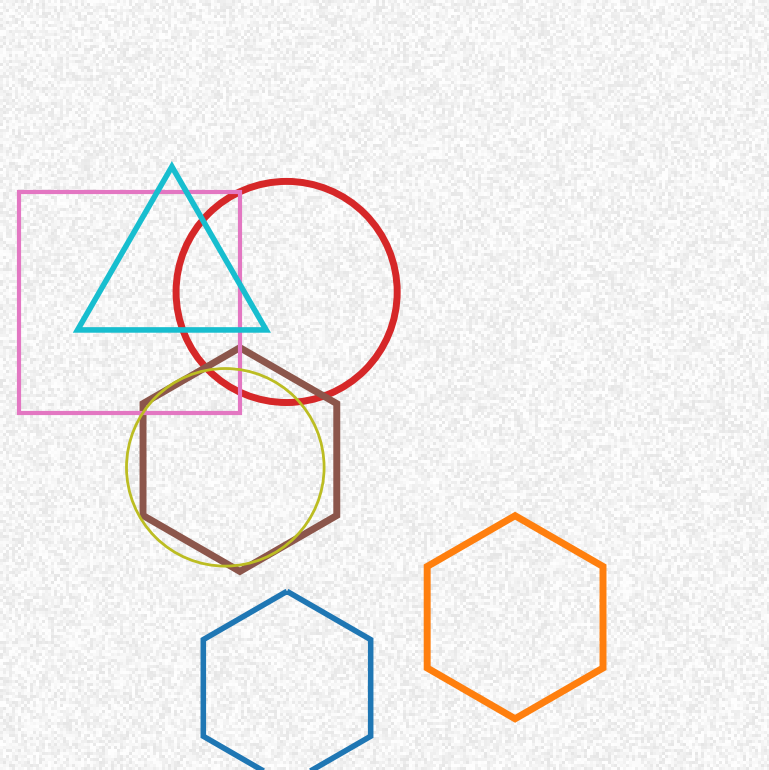[{"shape": "hexagon", "thickness": 2, "radius": 0.63, "center": [0.373, 0.107]}, {"shape": "hexagon", "thickness": 2.5, "radius": 0.66, "center": [0.669, 0.198]}, {"shape": "circle", "thickness": 2.5, "radius": 0.72, "center": [0.372, 0.621]}, {"shape": "hexagon", "thickness": 2.5, "radius": 0.73, "center": [0.312, 0.403]}, {"shape": "square", "thickness": 1.5, "radius": 0.72, "center": [0.168, 0.607]}, {"shape": "circle", "thickness": 1, "radius": 0.64, "center": [0.293, 0.393]}, {"shape": "triangle", "thickness": 2, "radius": 0.71, "center": [0.223, 0.642]}]